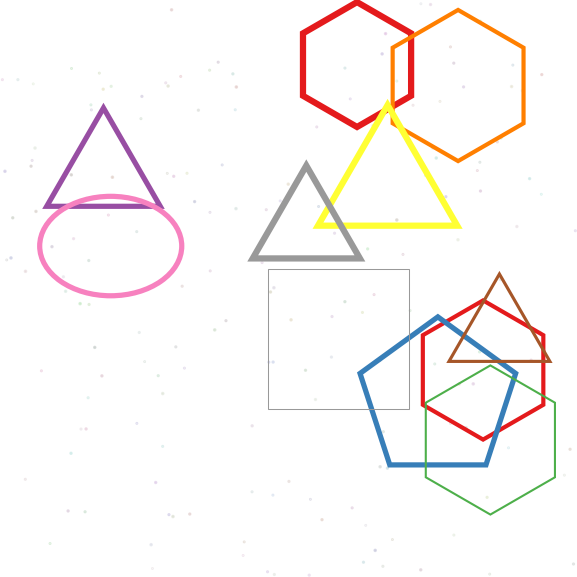[{"shape": "hexagon", "thickness": 3, "radius": 0.54, "center": [0.618, 0.887]}, {"shape": "hexagon", "thickness": 2, "radius": 0.6, "center": [0.837, 0.358]}, {"shape": "pentagon", "thickness": 2.5, "radius": 0.71, "center": [0.758, 0.309]}, {"shape": "hexagon", "thickness": 1, "radius": 0.65, "center": [0.849, 0.237]}, {"shape": "triangle", "thickness": 2.5, "radius": 0.57, "center": [0.179, 0.699]}, {"shape": "hexagon", "thickness": 2, "radius": 0.65, "center": [0.793, 0.851]}, {"shape": "triangle", "thickness": 3, "radius": 0.7, "center": [0.671, 0.678]}, {"shape": "triangle", "thickness": 1.5, "radius": 0.5, "center": [0.865, 0.424]}, {"shape": "oval", "thickness": 2.5, "radius": 0.61, "center": [0.192, 0.573]}, {"shape": "triangle", "thickness": 3, "radius": 0.54, "center": [0.53, 0.605]}, {"shape": "square", "thickness": 0.5, "radius": 0.61, "center": [0.586, 0.412]}]